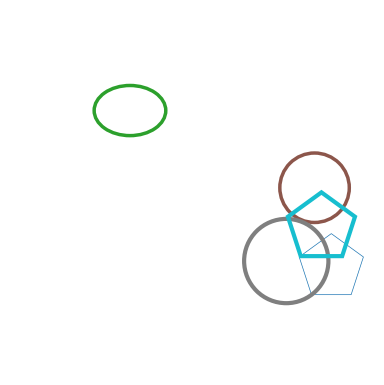[{"shape": "pentagon", "thickness": 0.5, "radius": 0.44, "center": [0.861, 0.306]}, {"shape": "oval", "thickness": 2.5, "radius": 0.47, "center": [0.338, 0.713]}, {"shape": "circle", "thickness": 2.5, "radius": 0.45, "center": [0.817, 0.512]}, {"shape": "circle", "thickness": 3, "radius": 0.55, "center": [0.744, 0.322]}, {"shape": "pentagon", "thickness": 3, "radius": 0.46, "center": [0.835, 0.409]}]